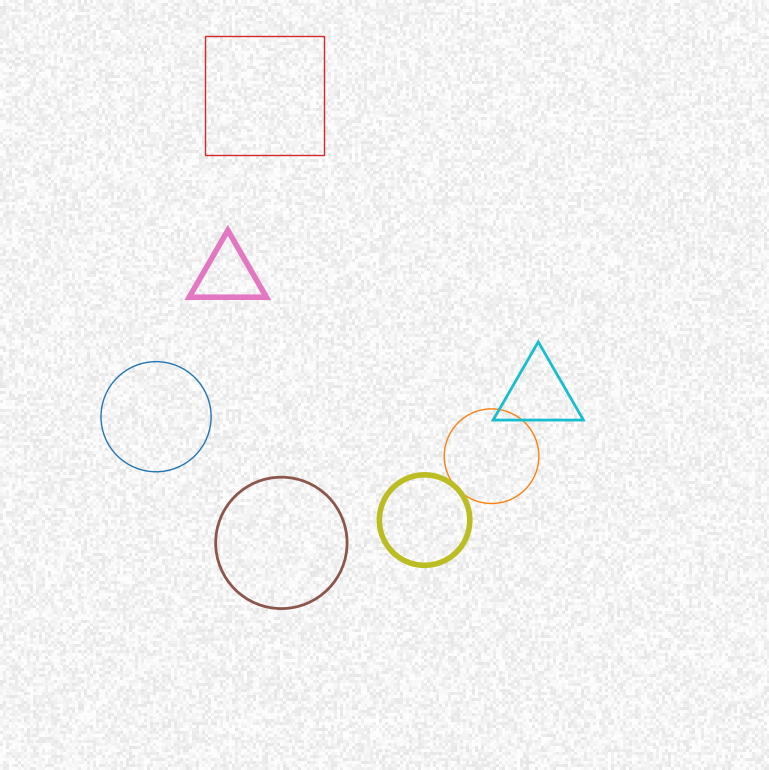[{"shape": "circle", "thickness": 0.5, "radius": 0.36, "center": [0.203, 0.459]}, {"shape": "circle", "thickness": 0.5, "radius": 0.31, "center": [0.638, 0.408]}, {"shape": "square", "thickness": 0.5, "radius": 0.39, "center": [0.344, 0.876]}, {"shape": "circle", "thickness": 1, "radius": 0.43, "center": [0.365, 0.295]}, {"shape": "triangle", "thickness": 2, "radius": 0.29, "center": [0.296, 0.643]}, {"shape": "circle", "thickness": 2, "radius": 0.29, "center": [0.551, 0.325]}, {"shape": "triangle", "thickness": 1, "radius": 0.34, "center": [0.699, 0.488]}]